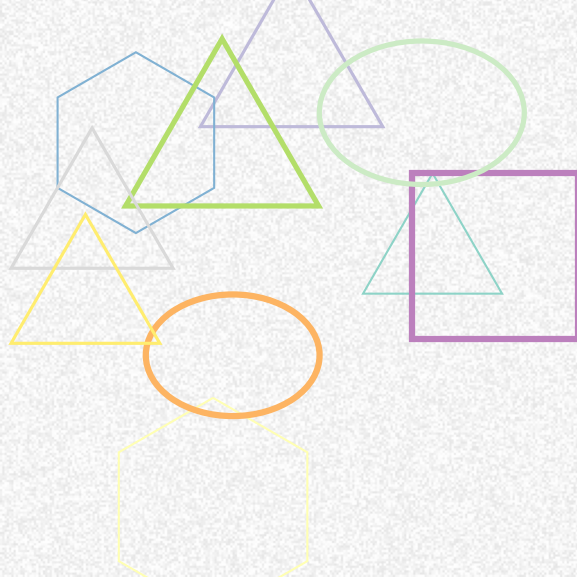[{"shape": "triangle", "thickness": 1, "radius": 0.69, "center": [0.749, 0.56]}, {"shape": "hexagon", "thickness": 1, "radius": 0.94, "center": [0.369, 0.122]}, {"shape": "triangle", "thickness": 1.5, "radius": 0.91, "center": [0.505, 0.871]}, {"shape": "hexagon", "thickness": 1, "radius": 0.78, "center": [0.235, 0.752]}, {"shape": "oval", "thickness": 3, "radius": 0.75, "center": [0.403, 0.384]}, {"shape": "triangle", "thickness": 2.5, "radius": 0.96, "center": [0.385, 0.739]}, {"shape": "triangle", "thickness": 1.5, "radius": 0.81, "center": [0.159, 0.616]}, {"shape": "square", "thickness": 3, "radius": 0.72, "center": [0.857, 0.556]}, {"shape": "oval", "thickness": 2.5, "radius": 0.89, "center": [0.73, 0.804]}, {"shape": "triangle", "thickness": 1.5, "radius": 0.74, "center": [0.148, 0.479]}]